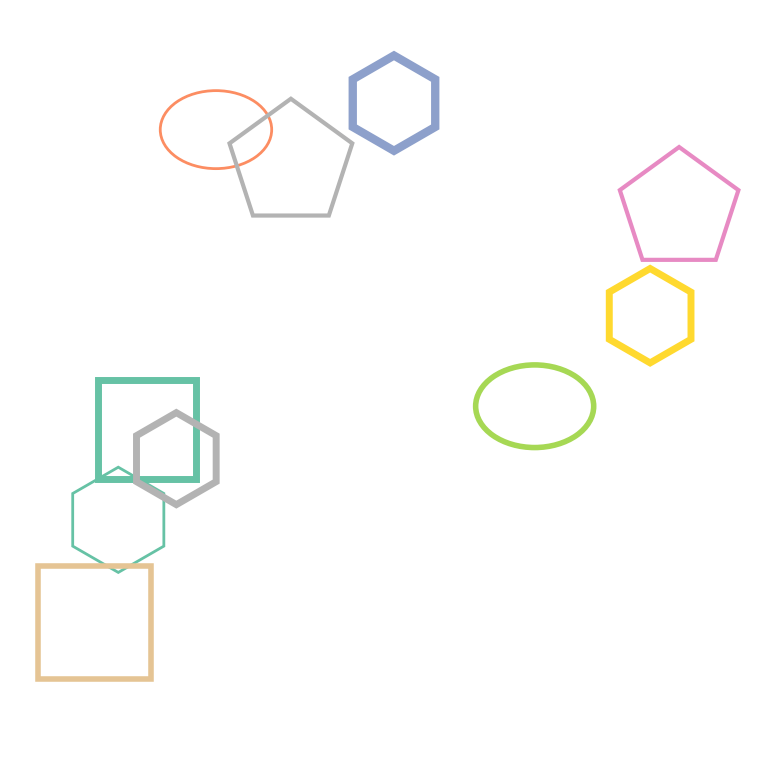[{"shape": "square", "thickness": 2.5, "radius": 0.32, "center": [0.191, 0.442]}, {"shape": "hexagon", "thickness": 1, "radius": 0.34, "center": [0.154, 0.325]}, {"shape": "oval", "thickness": 1, "radius": 0.36, "center": [0.28, 0.832]}, {"shape": "hexagon", "thickness": 3, "radius": 0.31, "center": [0.512, 0.866]}, {"shape": "pentagon", "thickness": 1.5, "radius": 0.4, "center": [0.882, 0.728]}, {"shape": "oval", "thickness": 2, "radius": 0.38, "center": [0.694, 0.472]}, {"shape": "hexagon", "thickness": 2.5, "radius": 0.31, "center": [0.844, 0.59]}, {"shape": "square", "thickness": 2, "radius": 0.36, "center": [0.123, 0.192]}, {"shape": "hexagon", "thickness": 2.5, "radius": 0.3, "center": [0.229, 0.404]}, {"shape": "pentagon", "thickness": 1.5, "radius": 0.42, "center": [0.378, 0.788]}]